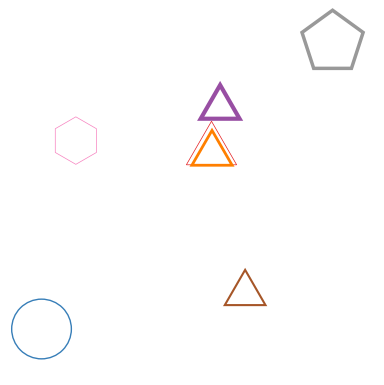[{"shape": "triangle", "thickness": 0.5, "radius": 0.38, "center": [0.549, 0.61]}, {"shape": "circle", "thickness": 1, "radius": 0.39, "center": [0.108, 0.145]}, {"shape": "triangle", "thickness": 3, "radius": 0.29, "center": [0.572, 0.721]}, {"shape": "triangle", "thickness": 2, "radius": 0.3, "center": [0.551, 0.601]}, {"shape": "triangle", "thickness": 1.5, "radius": 0.3, "center": [0.637, 0.238]}, {"shape": "hexagon", "thickness": 0.5, "radius": 0.31, "center": [0.197, 0.635]}, {"shape": "pentagon", "thickness": 2.5, "radius": 0.42, "center": [0.864, 0.89]}]